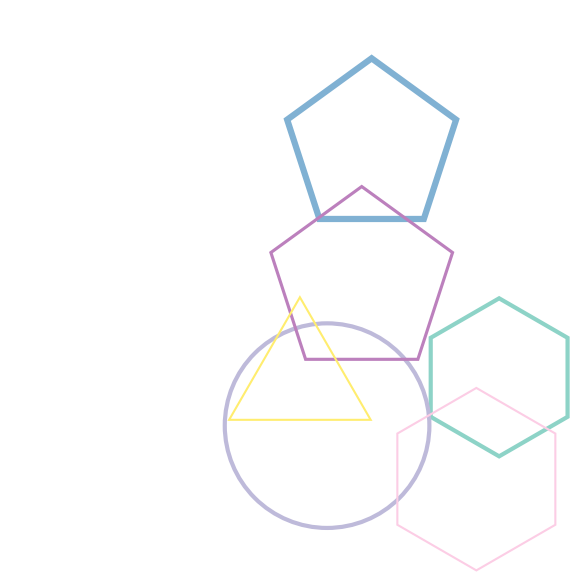[{"shape": "hexagon", "thickness": 2, "radius": 0.68, "center": [0.864, 0.346]}, {"shape": "circle", "thickness": 2, "radius": 0.89, "center": [0.566, 0.262]}, {"shape": "pentagon", "thickness": 3, "radius": 0.77, "center": [0.643, 0.744]}, {"shape": "hexagon", "thickness": 1, "radius": 0.79, "center": [0.825, 0.169]}, {"shape": "pentagon", "thickness": 1.5, "radius": 0.83, "center": [0.626, 0.511]}, {"shape": "triangle", "thickness": 1, "radius": 0.71, "center": [0.519, 0.343]}]